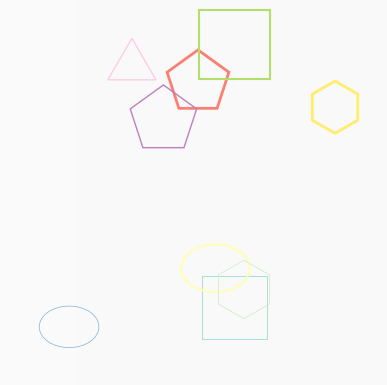[{"shape": "square", "thickness": 0.5, "radius": 0.41, "center": [0.605, 0.201]}, {"shape": "oval", "thickness": 1.5, "radius": 0.44, "center": [0.556, 0.303]}, {"shape": "pentagon", "thickness": 2, "radius": 0.42, "center": [0.511, 0.786]}, {"shape": "oval", "thickness": 0.5, "radius": 0.38, "center": [0.178, 0.151]}, {"shape": "square", "thickness": 1.5, "radius": 0.45, "center": [0.605, 0.884]}, {"shape": "triangle", "thickness": 1, "radius": 0.36, "center": [0.34, 0.829]}, {"shape": "pentagon", "thickness": 1, "radius": 0.45, "center": [0.422, 0.689]}, {"shape": "hexagon", "thickness": 0.5, "radius": 0.38, "center": [0.63, 0.248]}, {"shape": "hexagon", "thickness": 2, "radius": 0.34, "center": [0.865, 0.722]}]